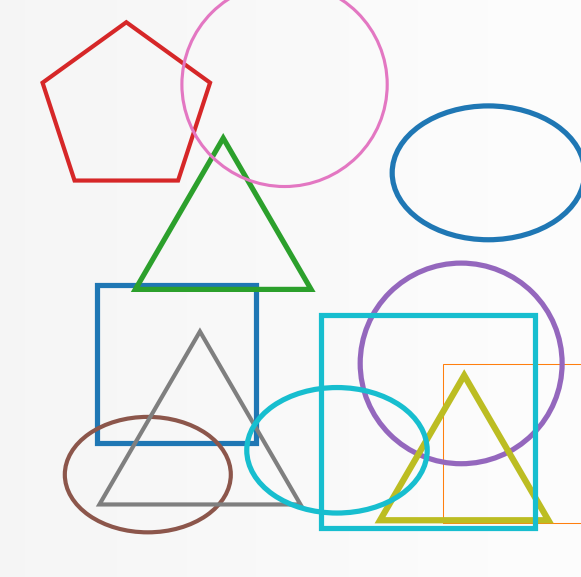[{"shape": "square", "thickness": 2.5, "radius": 0.69, "center": [0.303, 0.369]}, {"shape": "oval", "thickness": 2.5, "radius": 0.83, "center": [0.84, 0.7]}, {"shape": "square", "thickness": 0.5, "radius": 0.69, "center": [0.9, 0.231]}, {"shape": "triangle", "thickness": 2.5, "radius": 0.87, "center": [0.384, 0.585]}, {"shape": "pentagon", "thickness": 2, "radius": 0.76, "center": [0.217, 0.809]}, {"shape": "circle", "thickness": 2.5, "radius": 0.87, "center": [0.793, 0.37]}, {"shape": "oval", "thickness": 2, "radius": 0.71, "center": [0.254, 0.177]}, {"shape": "circle", "thickness": 1.5, "radius": 0.88, "center": [0.49, 0.853]}, {"shape": "triangle", "thickness": 2, "radius": 1.0, "center": [0.344, 0.225]}, {"shape": "triangle", "thickness": 3, "radius": 0.84, "center": [0.799, 0.182]}, {"shape": "oval", "thickness": 2.5, "radius": 0.78, "center": [0.58, 0.219]}, {"shape": "square", "thickness": 2.5, "radius": 0.92, "center": [0.736, 0.269]}]